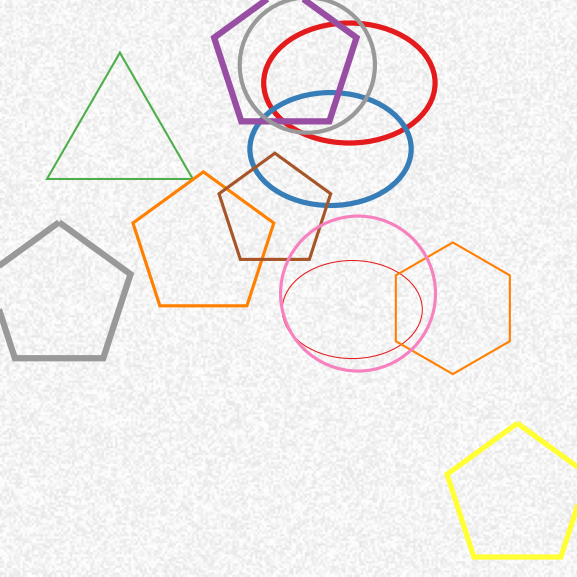[{"shape": "oval", "thickness": 2.5, "radius": 0.74, "center": [0.605, 0.855]}, {"shape": "oval", "thickness": 0.5, "radius": 0.61, "center": [0.61, 0.463]}, {"shape": "oval", "thickness": 2.5, "radius": 0.7, "center": [0.572, 0.741]}, {"shape": "triangle", "thickness": 1, "radius": 0.73, "center": [0.208, 0.762]}, {"shape": "pentagon", "thickness": 3, "radius": 0.65, "center": [0.494, 0.894]}, {"shape": "hexagon", "thickness": 1, "radius": 0.57, "center": [0.784, 0.465]}, {"shape": "pentagon", "thickness": 1.5, "radius": 0.64, "center": [0.352, 0.573]}, {"shape": "pentagon", "thickness": 2.5, "radius": 0.64, "center": [0.896, 0.138]}, {"shape": "pentagon", "thickness": 1.5, "radius": 0.51, "center": [0.476, 0.632]}, {"shape": "circle", "thickness": 1.5, "radius": 0.67, "center": [0.62, 0.491]}, {"shape": "circle", "thickness": 2, "radius": 0.59, "center": [0.532, 0.886]}, {"shape": "pentagon", "thickness": 3, "radius": 0.65, "center": [0.102, 0.484]}]